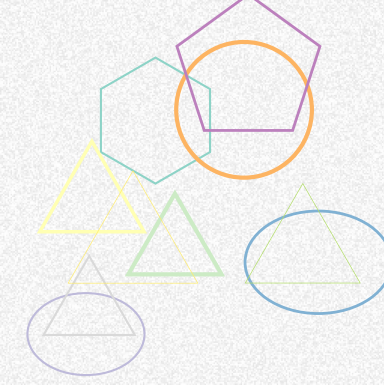[{"shape": "hexagon", "thickness": 1.5, "radius": 0.82, "center": [0.404, 0.687]}, {"shape": "triangle", "thickness": 2.5, "radius": 0.78, "center": [0.239, 0.476]}, {"shape": "oval", "thickness": 1.5, "radius": 0.76, "center": [0.223, 0.132]}, {"shape": "oval", "thickness": 2, "radius": 0.95, "center": [0.827, 0.319]}, {"shape": "circle", "thickness": 3, "radius": 0.88, "center": [0.634, 0.715]}, {"shape": "triangle", "thickness": 0.5, "radius": 0.86, "center": [0.786, 0.351]}, {"shape": "triangle", "thickness": 1.5, "radius": 0.68, "center": [0.232, 0.198]}, {"shape": "pentagon", "thickness": 2, "radius": 0.98, "center": [0.645, 0.819]}, {"shape": "triangle", "thickness": 3, "radius": 0.7, "center": [0.454, 0.357]}, {"shape": "triangle", "thickness": 0.5, "radius": 0.97, "center": [0.345, 0.362]}]